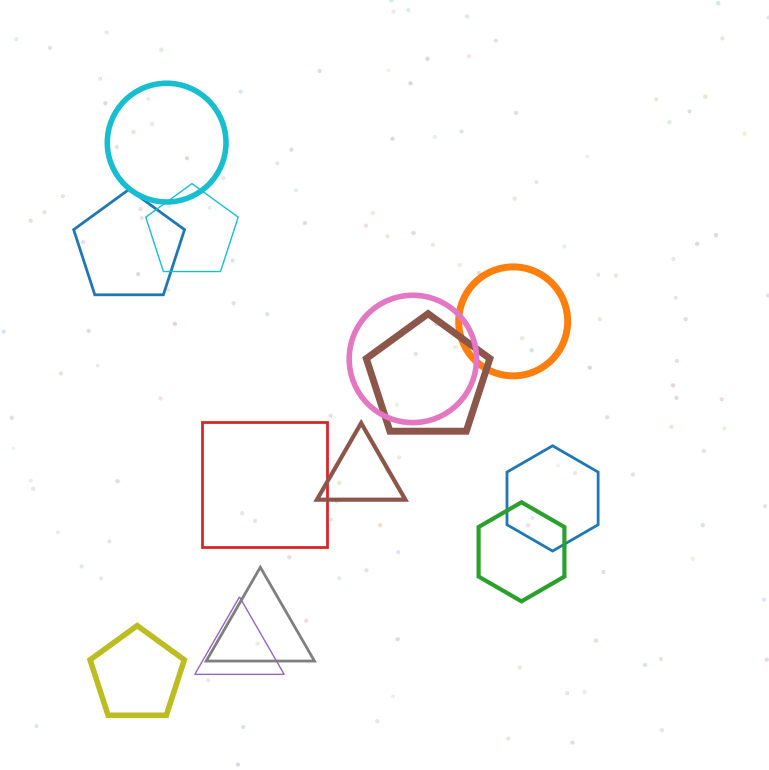[{"shape": "pentagon", "thickness": 1, "radius": 0.38, "center": [0.168, 0.678]}, {"shape": "hexagon", "thickness": 1, "radius": 0.34, "center": [0.718, 0.353]}, {"shape": "circle", "thickness": 2.5, "radius": 0.35, "center": [0.666, 0.583]}, {"shape": "hexagon", "thickness": 1.5, "radius": 0.32, "center": [0.677, 0.283]}, {"shape": "square", "thickness": 1, "radius": 0.41, "center": [0.344, 0.37]}, {"shape": "triangle", "thickness": 0.5, "radius": 0.34, "center": [0.311, 0.158]}, {"shape": "pentagon", "thickness": 2.5, "radius": 0.42, "center": [0.556, 0.508]}, {"shape": "triangle", "thickness": 1.5, "radius": 0.33, "center": [0.469, 0.384]}, {"shape": "circle", "thickness": 2, "radius": 0.41, "center": [0.536, 0.534]}, {"shape": "triangle", "thickness": 1, "radius": 0.41, "center": [0.338, 0.182]}, {"shape": "pentagon", "thickness": 2, "radius": 0.32, "center": [0.178, 0.123]}, {"shape": "circle", "thickness": 2, "radius": 0.39, "center": [0.216, 0.815]}, {"shape": "pentagon", "thickness": 0.5, "radius": 0.32, "center": [0.249, 0.698]}]